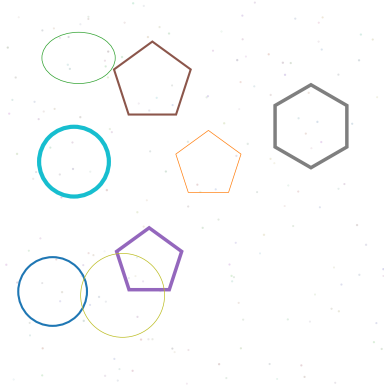[{"shape": "circle", "thickness": 1.5, "radius": 0.45, "center": [0.137, 0.243]}, {"shape": "pentagon", "thickness": 0.5, "radius": 0.45, "center": [0.541, 0.572]}, {"shape": "oval", "thickness": 0.5, "radius": 0.48, "center": [0.204, 0.85]}, {"shape": "pentagon", "thickness": 2.5, "radius": 0.44, "center": [0.387, 0.319]}, {"shape": "pentagon", "thickness": 1.5, "radius": 0.52, "center": [0.396, 0.787]}, {"shape": "hexagon", "thickness": 2.5, "radius": 0.54, "center": [0.808, 0.672]}, {"shape": "circle", "thickness": 0.5, "radius": 0.54, "center": [0.318, 0.233]}, {"shape": "circle", "thickness": 3, "radius": 0.45, "center": [0.192, 0.58]}]